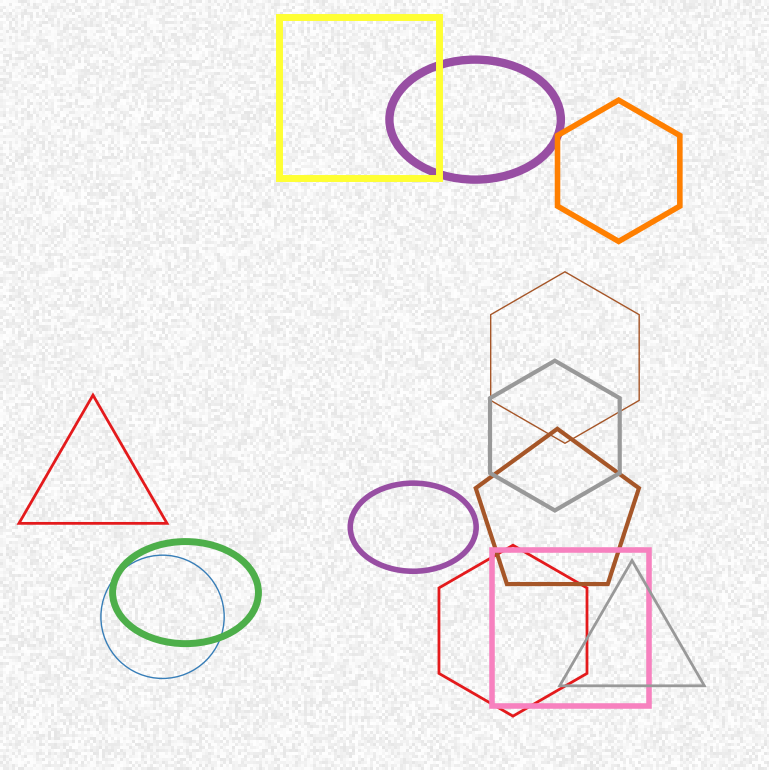[{"shape": "hexagon", "thickness": 1, "radius": 0.55, "center": [0.666, 0.181]}, {"shape": "triangle", "thickness": 1, "radius": 0.56, "center": [0.121, 0.376]}, {"shape": "circle", "thickness": 0.5, "radius": 0.4, "center": [0.211, 0.199]}, {"shape": "oval", "thickness": 2.5, "radius": 0.47, "center": [0.241, 0.23]}, {"shape": "oval", "thickness": 3, "radius": 0.56, "center": [0.617, 0.845]}, {"shape": "oval", "thickness": 2, "radius": 0.41, "center": [0.537, 0.315]}, {"shape": "hexagon", "thickness": 2, "radius": 0.46, "center": [0.803, 0.778]}, {"shape": "square", "thickness": 2.5, "radius": 0.52, "center": [0.466, 0.874]}, {"shape": "hexagon", "thickness": 0.5, "radius": 0.56, "center": [0.734, 0.536]}, {"shape": "pentagon", "thickness": 1.5, "radius": 0.56, "center": [0.724, 0.332]}, {"shape": "square", "thickness": 2, "radius": 0.51, "center": [0.741, 0.185]}, {"shape": "triangle", "thickness": 1, "radius": 0.54, "center": [0.821, 0.164]}, {"shape": "hexagon", "thickness": 1.5, "radius": 0.49, "center": [0.721, 0.434]}]